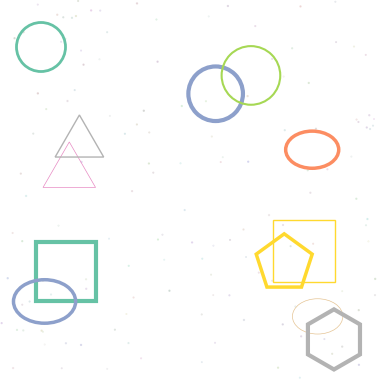[{"shape": "circle", "thickness": 2, "radius": 0.32, "center": [0.106, 0.878]}, {"shape": "square", "thickness": 3, "radius": 0.39, "center": [0.171, 0.294]}, {"shape": "oval", "thickness": 2.5, "radius": 0.34, "center": [0.811, 0.611]}, {"shape": "oval", "thickness": 2.5, "radius": 0.4, "center": [0.116, 0.217]}, {"shape": "circle", "thickness": 3, "radius": 0.35, "center": [0.56, 0.757]}, {"shape": "triangle", "thickness": 0.5, "radius": 0.39, "center": [0.18, 0.552]}, {"shape": "circle", "thickness": 1.5, "radius": 0.38, "center": [0.652, 0.804]}, {"shape": "square", "thickness": 1, "radius": 0.4, "center": [0.789, 0.348]}, {"shape": "pentagon", "thickness": 2.5, "radius": 0.38, "center": [0.738, 0.316]}, {"shape": "oval", "thickness": 0.5, "radius": 0.33, "center": [0.825, 0.178]}, {"shape": "triangle", "thickness": 1, "radius": 0.36, "center": [0.206, 0.629]}, {"shape": "hexagon", "thickness": 3, "radius": 0.39, "center": [0.867, 0.118]}]